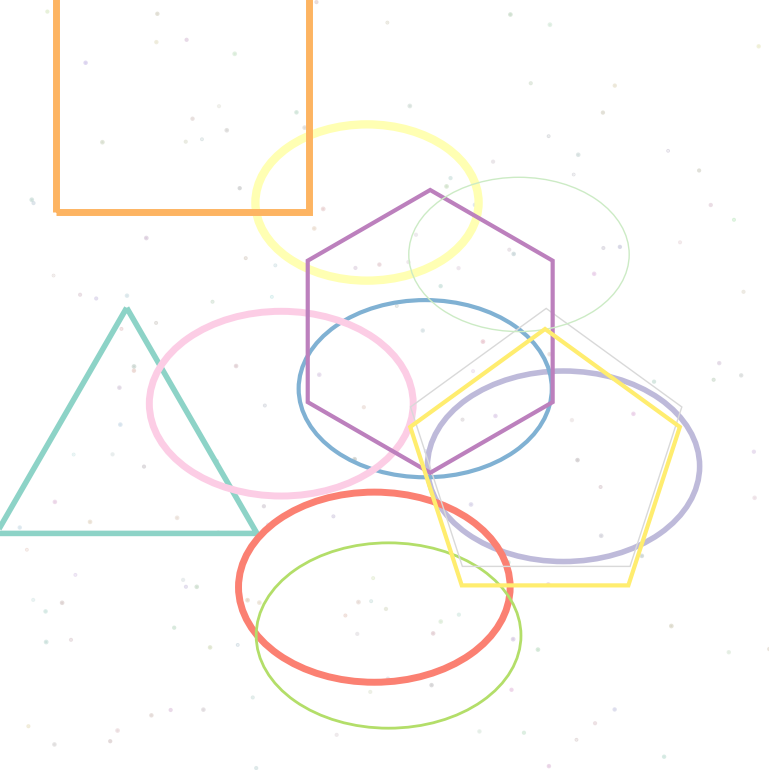[{"shape": "triangle", "thickness": 2, "radius": 0.98, "center": [0.165, 0.405]}, {"shape": "oval", "thickness": 3, "radius": 0.72, "center": [0.477, 0.737]}, {"shape": "oval", "thickness": 2, "radius": 0.88, "center": [0.732, 0.394]}, {"shape": "oval", "thickness": 2.5, "radius": 0.88, "center": [0.486, 0.237]}, {"shape": "oval", "thickness": 1.5, "radius": 0.82, "center": [0.552, 0.495]}, {"shape": "square", "thickness": 2.5, "radius": 0.82, "center": [0.237, 0.889]}, {"shape": "oval", "thickness": 1, "radius": 0.86, "center": [0.505, 0.175]}, {"shape": "oval", "thickness": 2.5, "radius": 0.86, "center": [0.365, 0.476]}, {"shape": "pentagon", "thickness": 0.5, "radius": 0.93, "center": [0.709, 0.414]}, {"shape": "hexagon", "thickness": 1.5, "radius": 0.92, "center": [0.559, 0.57]}, {"shape": "oval", "thickness": 0.5, "radius": 0.72, "center": [0.674, 0.67]}, {"shape": "pentagon", "thickness": 1.5, "radius": 0.92, "center": [0.708, 0.389]}]